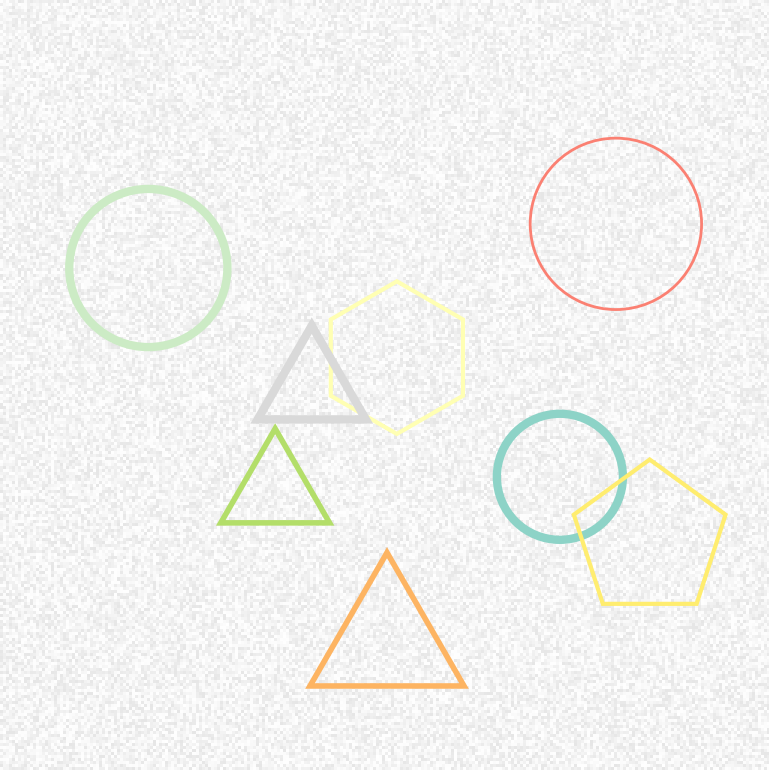[{"shape": "circle", "thickness": 3, "radius": 0.41, "center": [0.727, 0.381]}, {"shape": "hexagon", "thickness": 1.5, "radius": 0.5, "center": [0.515, 0.536]}, {"shape": "circle", "thickness": 1, "radius": 0.56, "center": [0.8, 0.709]}, {"shape": "triangle", "thickness": 2, "radius": 0.58, "center": [0.503, 0.167]}, {"shape": "triangle", "thickness": 2, "radius": 0.41, "center": [0.357, 0.362]}, {"shape": "triangle", "thickness": 3, "radius": 0.41, "center": [0.405, 0.496]}, {"shape": "circle", "thickness": 3, "radius": 0.51, "center": [0.193, 0.652]}, {"shape": "pentagon", "thickness": 1.5, "radius": 0.52, "center": [0.844, 0.3]}]